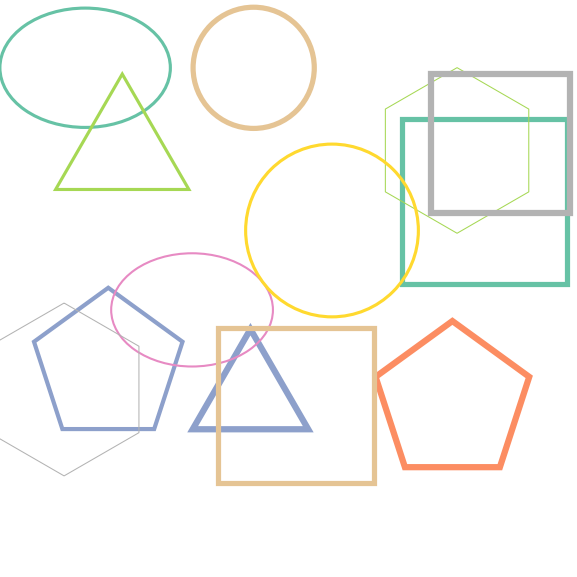[{"shape": "oval", "thickness": 1.5, "radius": 0.74, "center": [0.147, 0.882]}, {"shape": "square", "thickness": 2.5, "radius": 0.72, "center": [0.839, 0.65]}, {"shape": "pentagon", "thickness": 3, "radius": 0.7, "center": [0.783, 0.303]}, {"shape": "triangle", "thickness": 3, "radius": 0.58, "center": [0.434, 0.314]}, {"shape": "pentagon", "thickness": 2, "radius": 0.68, "center": [0.187, 0.366]}, {"shape": "oval", "thickness": 1, "radius": 0.7, "center": [0.333, 0.463]}, {"shape": "triangle", "thickness": 1.5, "radius": 0.67, "center": [0.212, 0.738]}, {"shape": "hexagon", "thickness": 0.5, "radius": 0.72, "center": [0.791, 0.739]}, {"shape": "circle", "thickness": 1.5, "radius": 0.75, "center": [0.575, 0.6]}, {"shape": "square", "thickness": 2.5, "radius": 0.67, "center": [0.513, 0.297]}, {"shape": "circle", "thickness": 2.5, "radius": 0.52, "center": [0.439, 0.882]}, {"shape": "square", "thickness": 3, "radius": 0.6, "center": [0.866, 0.751]}, {"shape": "hexagon", "thickness": 0.5, "radius": 0.75, "center": [0.111, 0.325]}]